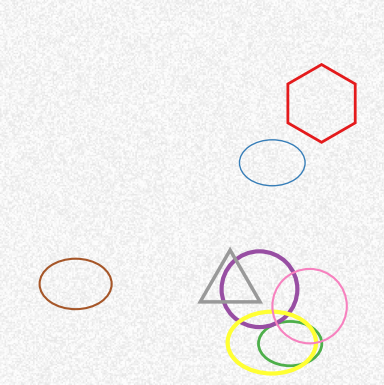[{"shape": "hexagon", "thickness": 2, "radius": 0.51, "center": [0.835, 0.731]}, {"shape": "oval", "thickness": 1, "radius": 0.43, "center": [0.707, 0.577]}, {"shape": "oval", "thickness": 2, "radius": 0.41, "center": [0.754, 0.107]}, {"shape": "circle", "thickness": 3, "radius": 0.49, "center": [0.674, 0.249]}, {"shape": "oval", "thickness": 3, "radius": 0.57, "center": [0.706, 0.11]}, {"shape": "oval", "thickness": 1.5, "radius": 0.47, "center": [0.196, 0.262]}, {"shape": "circle", "thickness": 1.5, "radius": 0.48, "center": [0.804, 0.205]}, {"shape": "triangle", "thickness": 2.5, "radius": 0.45, "center": [0.598, 0.261]}]